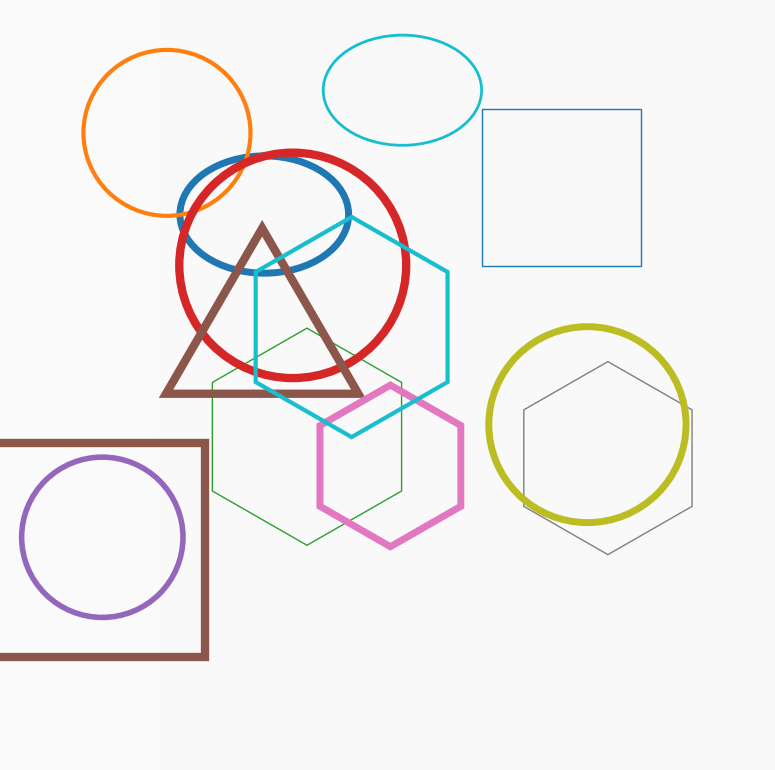[{"shape": "oval", "thickness": 2.5, "radius": 0.54, "center": [0.341, 0.721]}, {"shape": "square", "thickness": 0.5, "radius": 0.51, "center": [0.725, 0.756]}, {"shape": "circle", "thickness": 1.5, "radius": 0.54, "center": [0.215, 0.827]}, {"shape": "hexagon", "thickness": 0.5, "radius": 0.7, "center": [0.396, 0.433]}, {"shape": "circle", "thickness": 3, "radius": 0.73, "center": [0.378, 0.655]}, {"shape": "circle", "thickness": 2, "radius": 0.52, "center": [0.132, 0.302]}, {"shape": "triangle", "thickness": 3, "radius": 0.72, "center": [0.338, 0.56]}, {"shape": "square", "thickness": 3, "radius": 0.7, "center": [0.126, 0.286]}, {"shape": "hexagon", "thickness": 2.5, "radius": 0.52, "center": [0.504, 0.395]}, {"shape": "hexagon", "thickness": 0.5, "radius": 0.63, "center": [0.784, 0.405]}, {"shape": "circle", "thickness": 2.5, "radius": 0.64, "center": [0.758, 0.449]}, {"shape": "oval", "thickness": 1, "radius": 0.51, "center": [0.519, 0.883]}, {"shape": "hexagon", "thickness": 1.5, "radius": 0.71, "center": [0.454, 0.575]}]